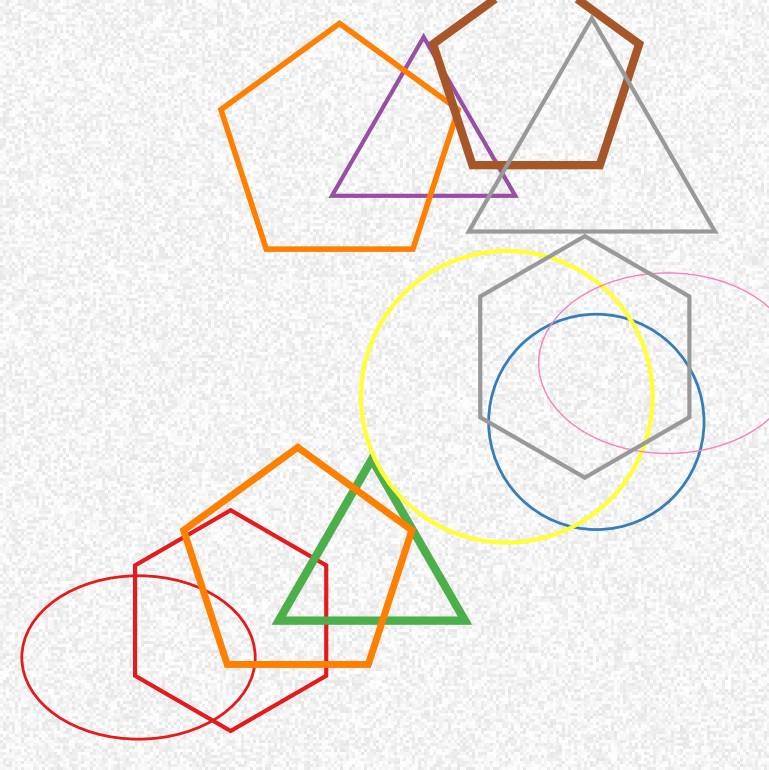[{"shape": "hexagon", "thickness": 1.5, "radius": 0.72, "center": [0.3, 0.194]}, {"shape": "oval", "thickness": 1, "radius": 0.76, "center": [0.18, 0.146]}, {"shape": "circle", "thickness": 1, "radius": 0.7, "center": [0.774, 0.452]}, {"shape": "triangle", "thickness": 3, "radius": 0.7, "center": [0.483, 0.264]}, {"shape": "triangle", "thickness": 1.5, "radius": 0.69, "center": [0.55, 0.814]}, {"shape": "pentagon", "thickness": 2.5, "radius": 0.78, "center": [0.387, 0.263]}, {"shape": "pentagon", "thickness": 2, "radius": 0.81, "center": [0.441, 0.808]}, {"shape": "circle", "thickness": 1.5, "radius": 0.95, "center": [0.658, 0.485]}, {"shape": "pentagon", "thickness": 3, "radius": 0.7, "center": [0.696, 0.899]}, {"shape": "oval", "thickness": 0.5, "radius": 0.84, "center": [0.867, 0.528]}, {"shape": "hexagon", "thickness": 1.5, "radius": 0.78, "center": [0.759, 0.536]}, {"shape": "triangle", "thickness": 1.5, "radius": 0.92, "center": [0.769, 0.792]}]